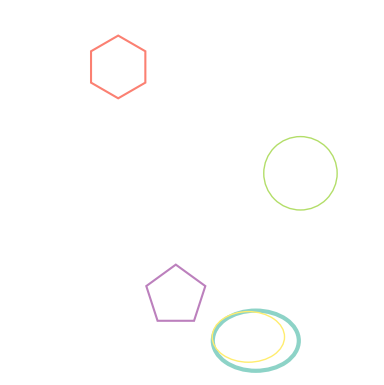[{"shape": "oval", "thickness": 3, "radius": 0.56, "center": [0.664, 0.115]}, {"shape": "hexagon", "thickness": 1.5, "radius": 0.41, "center": [0.307, 0.826]}, {"shape": "circle", "thickness": 1, "radius": 0.48, "center": [0.78, 0.55]}, {"shape": "pentagon", "thickness": 1.5, "radius": 0.4, "center": [0.457, 0.232]}, {"shape": "oval", "thickness": 1, "radius": 0.47, "center": [0.645, 0.125]}]